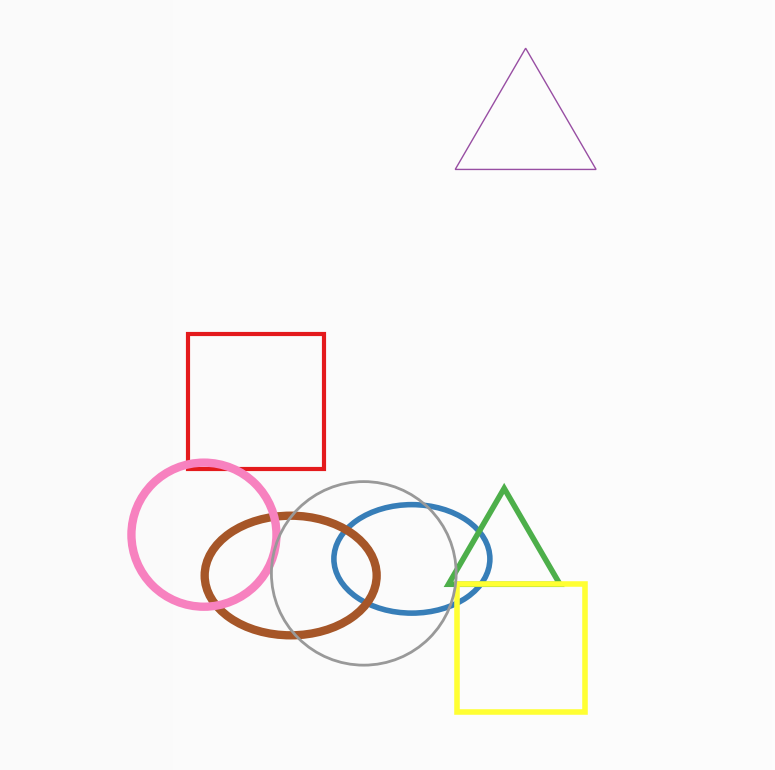[{"shape": "square", "thickness": 1.5, "radius": 0.44, "center": [0.331, 0.479]}, {"shape": "oval", "thickness": 2, "radius": 0.5, "center": [0.531, 0.274]}, {"shape": "triangle", "thickness": 2, "radius": 0.42, "center": [0.651, 0.283]}, {"shape": "triangle", "thickness": 0.5, "radius": 0.52, "center": [0.678, 0.832]}, {"shape": "square", "thickness": 2, "radius": 0.41, "center": [0.672, 0.158]}, {"shape": "oval", "thickness": 3, "radius": 0.55, "center": [0.375, 0.253]}, {"shape": "circle", "thickness": 3, "radius": 0.47, "center": [0.263, 0.306]}, {"shape": "circle", "thickness": 1, "radius": 0.6, "center": [0.469, 0.255]}]